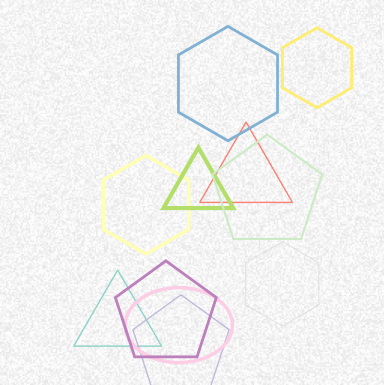[{"shape": "triangle", "thickness": 1, "radius": 0.66, "center": [0.306, 0.167]}, {"shape": "hexagon", "thickness": 2.5, "radius": 0.64, "center": [0.379, 0.468]}, {"shape": "pentagon", "thickness": 1, "radius": 0.66, "center": [0.47, 0.103]}, {"shape": "triangle", "thickness": 1, "radius": 0.7, "center": [0.639, 0.544]}, {"shape": "hexagon", "thickness": 2, "radius": 0.74, "center": [0.592, 0.783]}, {"shape": "triangle", "thickness": 3, "radius": 0.52, "center": [0.515, 0.512]}, {"shape": "oval", "thickness": 2.5, "radius": 0.7, "center": [0.464, 0.155]}, {"shape": "hexagon", "thickness": 0.5, "radius": 0.55, "center": [0.733, 0.263]}, {"shape": "pentagon", "thickness": 2, "radius": 0.69, "center": [0.431, 0.185]}, {"shape": "pentagon", "thickness": 1.5, "radius": 0.75, "center": [0.694, 0.501]}, {"shape": "hexagon", "thickness": 2, "radius": 0.52, "center": [0.823, 0.824]}]